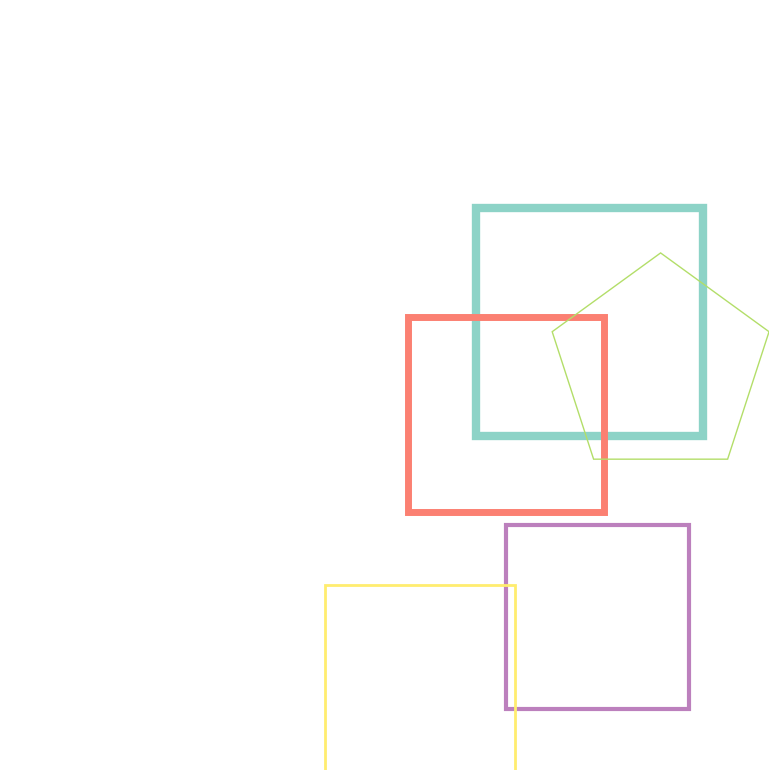[{"shape": "square", "thickness": 3, "radius": 0.74, "center": [0.766, 0.581]}, {"shape": "square", "thickness": 2.5, "radius": 0.63, "center": [0.657, 0.462]}, {"shape": "pentagon", "thickness": 0.5, "radius": 0.74, "center": [0.858, 0.523]}, {"shape": "square", "thickness": 1.5, "radius": 0.6, "center": [0.776, 0.198]}, {"shape": "square", "thickness": 1, "radius": 0.62, "center": [0.546, 0.116]}]